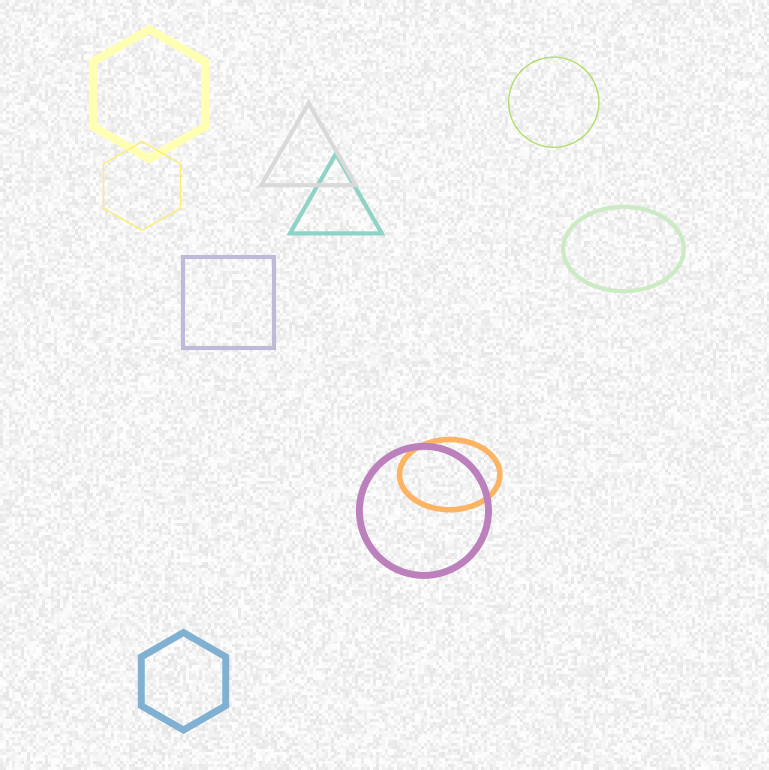[{"shape": "triangle", "thickness": 1.5, "radius": 0.34, "center": [0.436, 0.731]}, {"shape": "hexagon", "thickness": 3, "radius": 0.42, "center": [0.194, 0.878]}, {"shape": "square", "thickness": 1.5, "radius": 0.3, "center": [0.297, 0.607]}, {"shape": "hexagon", "thickness": 2.5, "radius": 0.32, "center": [0.238, 0.115]}, {"shape": "oval", "thickness": 2, "radius": 0.33, "center": [0.584, 0.384]}, {"shape": "circle", "thickness": 0.5, "radius": 0.29, "center": [0.719, 0.867]}, {"shape": "triangle", "thickness": 1.5, "radius": 0.35, "center": [0.401, 0.795]}, {"shape": "circle", "thickness": 2.5, "radius": 0.42, "center": [0.551, 0.337]}, {"shape": "oval", "thickness": 1.5, "radius": 0.39, "center": [0.81, 0.677]}, {"shape": "hexagon", "thickness": 0.5, "radius": 0.29, "center": [0.184, 0.758]}]